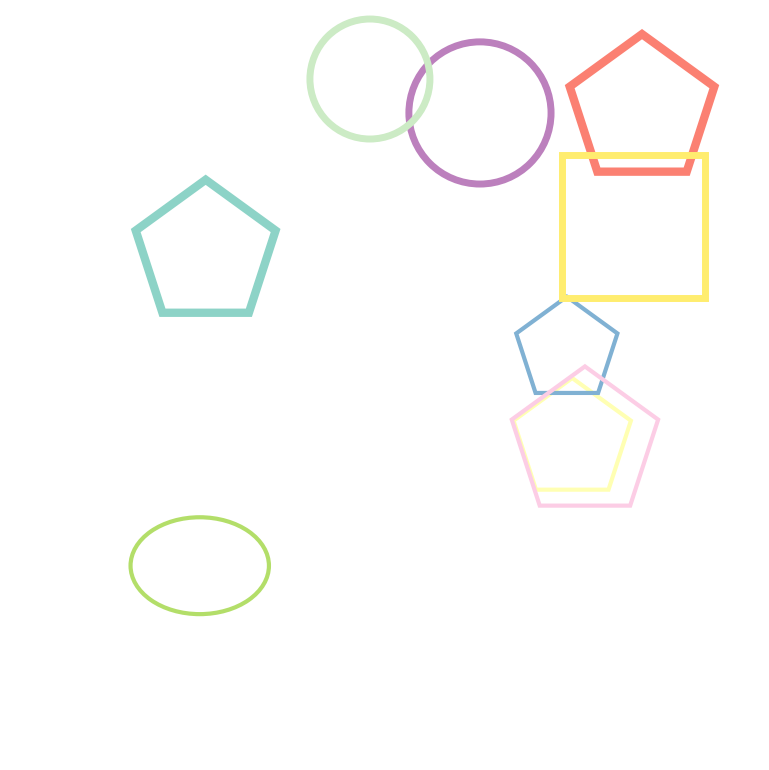[{"shape": "pentagon", "thickness": 3, "radius": 0.48, "center": [0.267, 0.671]}, {"shape": "pentagon", "thickness": 1.5, "radius": 0.4, "center": [0.743, 0.429]}, {"shape": "pentagon", "thickness": 3, "radius": 0.49, "center": [0.834, 0.857]}, {"shape": "pentagon", "thickness": 1.5, "radius": 0.35, "center": [0.736, 0.546]}, {"shape": "oval", "thickness": 1.5, "radius": 0.45, "center": [0.259, 0.265]}, {"shape": "pentagon", "thickness": 1.5, "radius": 0.5, "center": [0.76, 0.424]}, {"shape": "circle", "thickness": 2.5, "radius": 0.46, "center": [0.623, 0.853]}, {"shape": "circle", "thickness": 2.5, "radius": 0.39, "center": [0.48, 0.897]}, {"shape": "square", "thickness": 2.5, "radius": 0.46, "center": [0.823, 0.706]}]